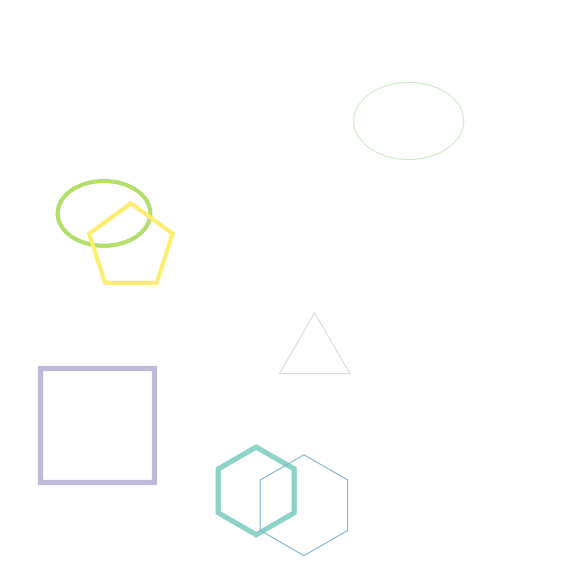[{"shape": "hexagon", "thickness": 2.5, "radius": 0.38, "center": [0.444, 0.149]}, {"shape": "square", "thickness": 2.5, "radius": 0.49, "center": [0.169, 0.264]}, {"shape": "hexagon", "thickness": 0.5, "radius": 0.44, "center": [0.526, 0.124]}, {"shape": "oval", "thickness": 2, "radius": 0.4, "center": [0.18, 0.63]}, {"shape": "triangle", "thickness": 0.5, "radius": 0.35, "center": [0.545, 0.387]}, {"shape": "oval", "thickness": 0.5, "radius": 0.48, "center": [0.708, 0.79]}, {"shape": "pentagon", "thickness": 2, "radius": 0.38, "center": [0.227, 0.571]}]